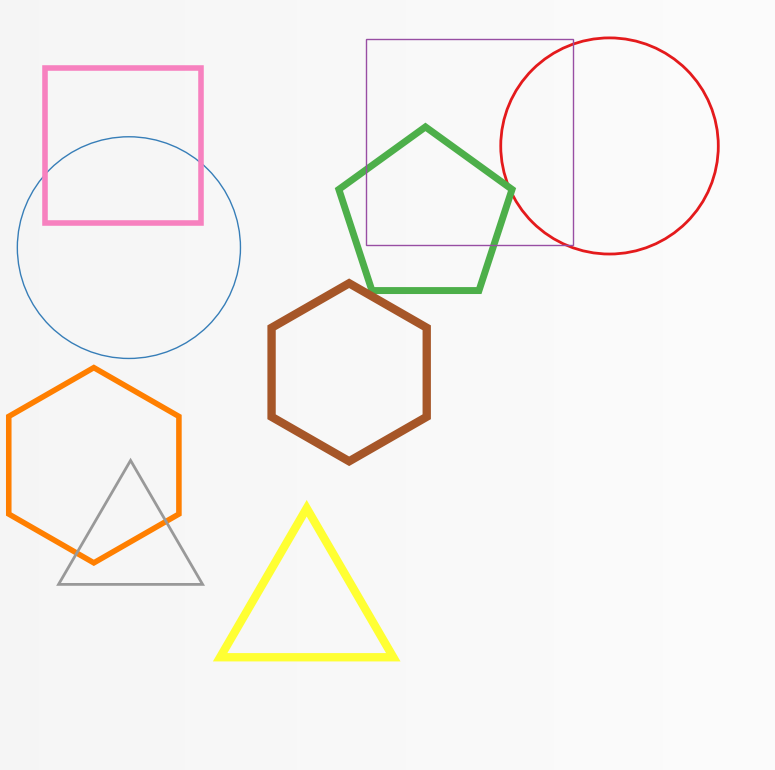[{"shape": "circle", "thickness": 1, "radius": 0.7, "center": [0.786, 0.81]}, {"shape": "circle", "thickness": 0.5, "radius": 0.72, "center": [0.166, 0.678]}, {"shape": "pentagon", "thickness": 2.5, "radius": 0.59, "center": [0.549, 0.718]}, {"shape": "square", "thickness": 0.5, "radius": 0.67, "center": [0.606, 0.816]}, {"shape": "hexagon", "thickness": 2, "radius": 0.63, "center": [0.121, 0.396]}, {"shape": "triangle", "thickness": 3, "radius": 0.65, "center": [0.396, 0.211]}, {"shape": "hexagon", "thickness": 3, "radius": 0.58, "center": [0.451, 0.517]}, {"shape": "square", "thickness": 2, "radius": 0.5, "center": [0.159, 0.811]}, {"shape": "triangle", "thickness": 1, "radius": 0.54, "center": [0.168, 0.295]}]